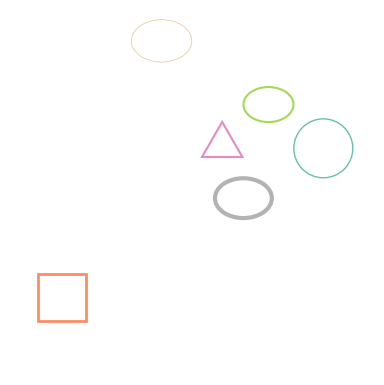[{"shape": "circle", "thickness": 1, "radius": 0.38, "center": [0.84, 0.615]}, {"shape": "square", "thickness": 2, "radius": 0.31, "center": [0.161, 0.228]}, {"shape": "triangle", "thickness": 1.5, "radius": 0.3, "center": [0.577, 0.623]}, {"shape": "oval", "thickness": 1.5, "radius": 0.32, "center": [0.697, 0.728]}, {"shape": "oval", "thickness": 0.5, "radius": 0.39, "center": [0.42, 0.894]}, {"shape": "oval", "thickness": 3, "radius": 0.37, "center": [0.632, 0.485]}]